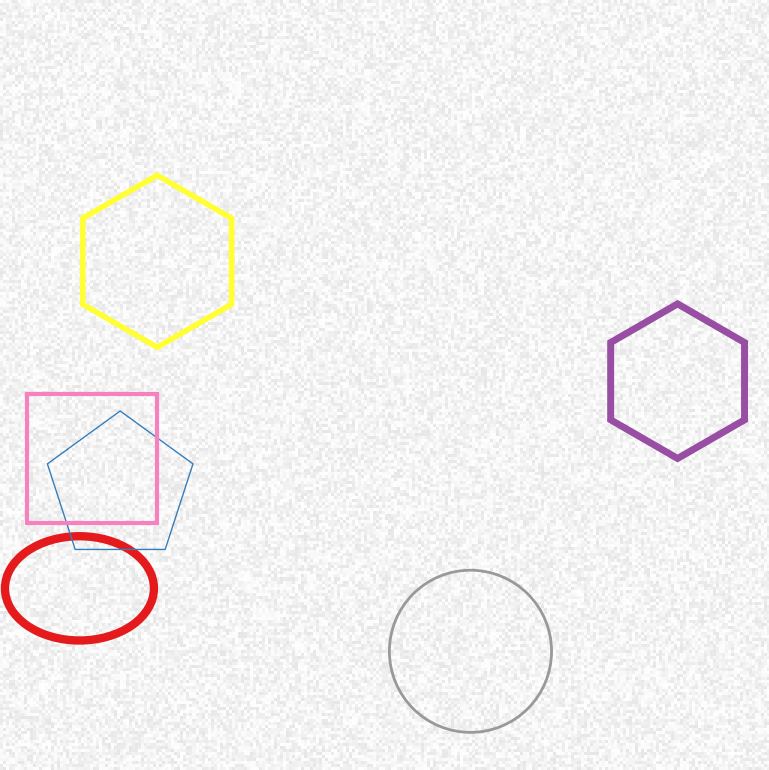[{"shape": "oval", "thickness": 3, "radius": 0.48, "center": [0.103, 0.236]}, {"shape": "pentagon", "thickness": 0.5, "radius": 0.5, "center": [0.156, 0.367]}, {"shape": "hexagon", "thickness": 2.5, "radius": 0.5, "center": [0.88, 0.505]}, {"shape": "hexagon", "thickness": 2, "radius": 0.56, "center": [0.204, 0.661]}, {"shape": "square", "thickness": 1.5, "radius": 0.42, "center": [0.119, 0.404]}, {"shape": "circle", "thickness": 1, "radius": 0.53, "center": [0.611, 0.154]}]